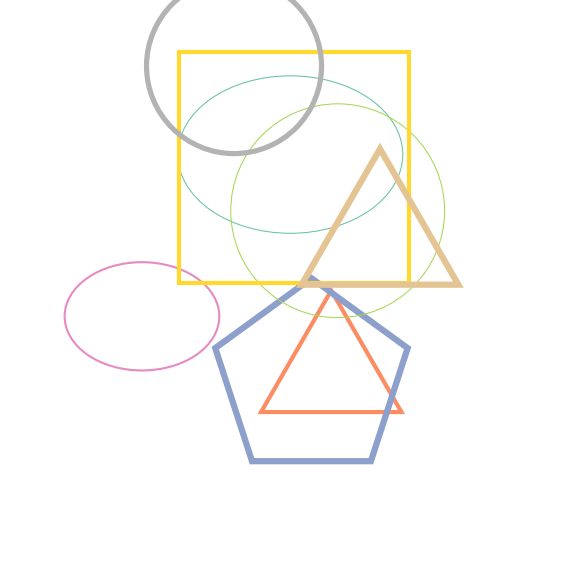[{"shape": "oval", "thickness": 0.5, "radius": 0.97, "center": [0.503, 0.732]}, {"shape": "triangle", "thickness": 2, "radius": 0.7, "center": [0.574, 0.356]}, {"shape": "pentagon", "thickness": 3, "radius": 0.88, "center": [0.539, 0.342]}, {"shape": "oval", "thickness": 1, "radius": 0.67, "center": [0.246, 0.451]}, {"shape": "circle", "thickness": 0.5, "radius": 0.93, "center": [0.585, 0.634]}, {"shape": "square", "thickness": 2, "radius": 1.0, "center": [0.509, 0.709]}, {"shape": "triangle", "thickness": 3, "radius": 0.78, "center": [0.658, 0.585]}, {"shape": "circle", "thickness": 2.5, "radius": 0.76, "center": [0.405, 0.885]}]